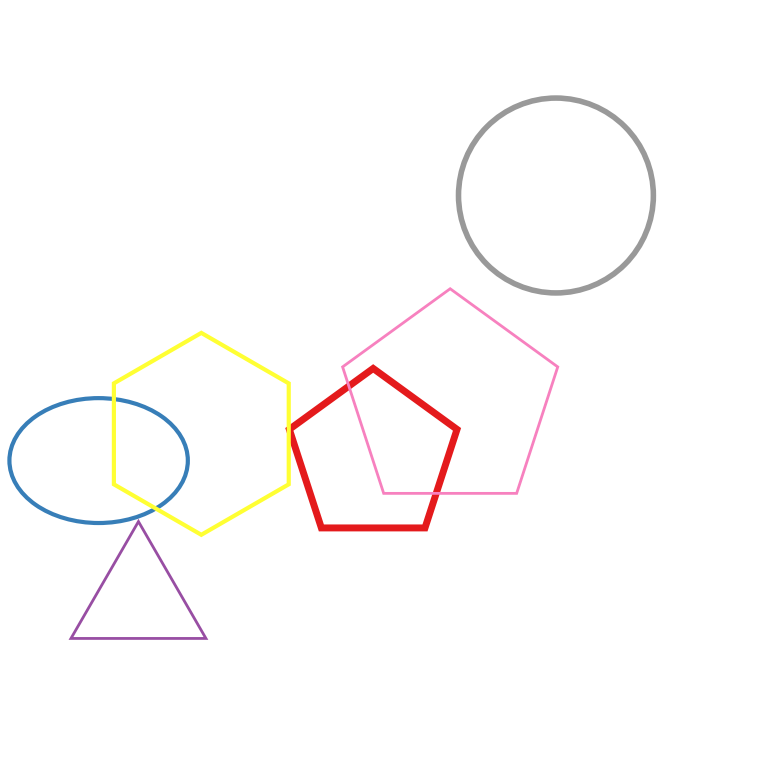[{"shape": "pentagon", "thickness": 2.5, "radius": 0.57, "center": [0.485, 0.407]}, {"shape": "oval", "thickness": 1.5, "radius": 0.58, "center": [0.128, 0.402]}, {"shape": "triangle", "thickness": 1, "radius": 0.51, "center": [0.18, 0.221]}, {"shape": "hexagon", "thickness": 1.5, "radius": 0.66, "center": [0.261, 0.437]}, {"shape": "pentagon", "thickness": 1, "radius": 0.73, "center": [0.585, 0.478]}, {"shape": "circle", "thickness": 2, "radius": 0.63, "center": [0.722, 0.746]}]